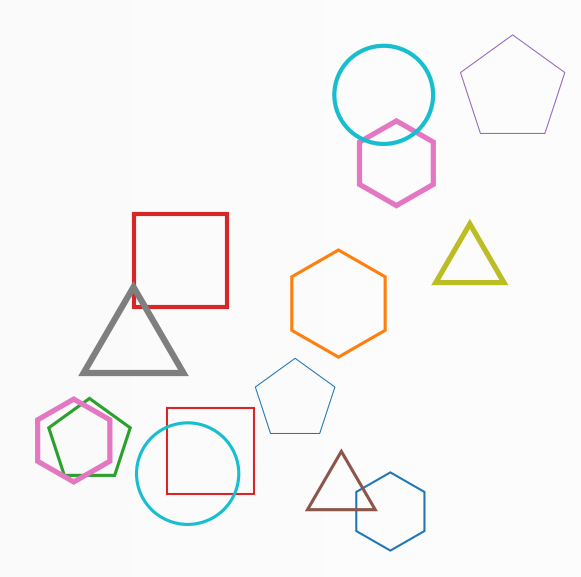[{"shape": "hexagon", "thickness": 1, "radius": 0.34, "center": [0.672, 0.113]}, {"shape": "pentagon", "thickness": 0.5, "radius": 0.36, "center": [0.508, 0.307]}, {"shape": "hexagon", "thickness": 1.5, "radius": 0.46, "center": [0.582, 0.473]}, {"shape": "pentagon", "thickness": 1.5, "radius": 0.37, "center": [0.154, 0.236]}, {"shape": "square", "thickness": 2, "radius": 0.4, "center": [0.311, 0.549]}, {"shape": "square", "thickness": 1, "radius": 0.37, "center": [0.362, 0.218]}, {"shape": "pentagon", "thickness": 0.5, "radius": 0.47, "center": [0.882, 0.844]}, {"shape": "triangle", "thickness": 1.5, "radius": 0.34, "center": [0.587, 0.15]}, {"shape": "hexagon", "thickness": 2.5, "radius": 0.37, "center": [0.682, 0.716]}, {"shape": "hexagon", "thickness": 2.5, "radius": 0.36, "center": [0.127, 0.236]}, {"shape": "triangle", "thickness": 3, "radius": 0.5, "center": [0.23, 0.403]}, {"shape": "triangle", "thickness": 2.5, "radius": 0.34, "center": [0.808, 0.544]}, {"shape": "circle", "thickness": 2, "radius": 0.42, "center": [0.66, 0.835]}, {"shape": "circle", "thickness": 1.5, "radius": 0.44, "center": [0.323, 0.179]}]